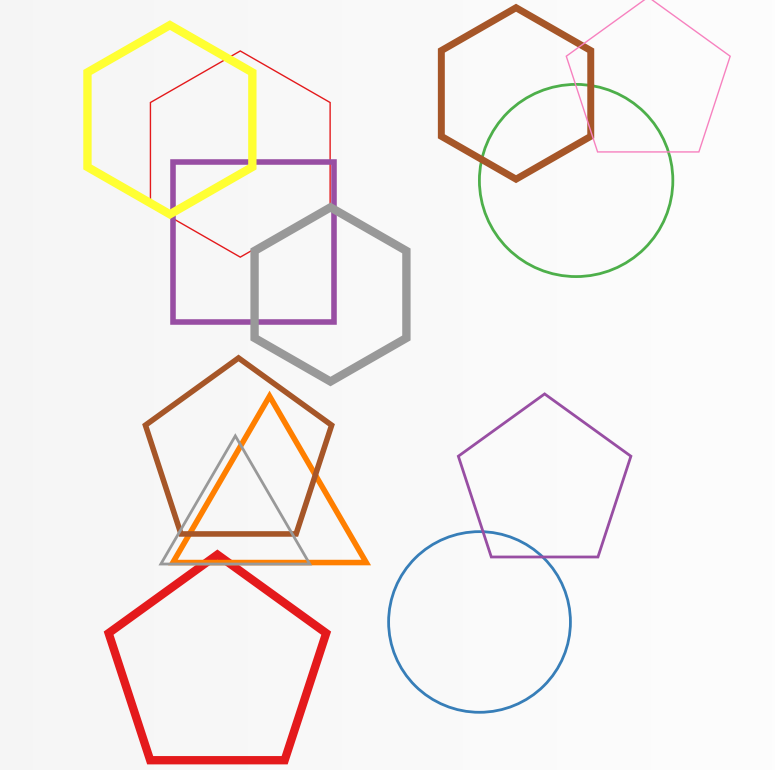[{"shape": "pentagon", "thickness": 3, "radius": 0.74, "center": [0.281, 0.132]}, {"shape": "hexagon", "thickness": 0.5, "radius": 0.67, "center": [0.31, 0.8]}, {"shape": "circle", "thickness": 1, "radius": 0.59, "center": [0.619, 0.192]}, {"shape": "circle", "thickness": 1, "radius": 0.62, "center": [0.743, 0.766]}, {"shape": "square", "thickness": 2, "radius": 0.52, "center": [0.327, 0.686]}, {"shape": "pentagon", "thickness": 1, "radius": 0.59, "center": [0.703, 0.371]}, {"shape": "triangle", "thickness": 2, "radius": 0.72, "center": [0.348, 0.341]}, {"shape": "hexagon", "thickness": 3, "radius": 0.61, "center": [0.219, 0.845]}, {"shape": "pentagon", "thickness": 2, "radius": 0.63, "center": [0.308, 0.409]}, {"shape": "hexagon", "thickness": 2.5, "radius": 0.56, "center": [0.666, 0.879]}, {"shape": "pentagon", "thickness": 0.5, "radius": 0.56, "center": [0.836, 0.893]}, {"shape": "triangle", "thickness": 1, "radius": 0.55, "center": [0.304, 0.323]}, {"shape": "hexagon", "thickness": 3, "radius": 0.57, "center": [0.426, 0.618]}]